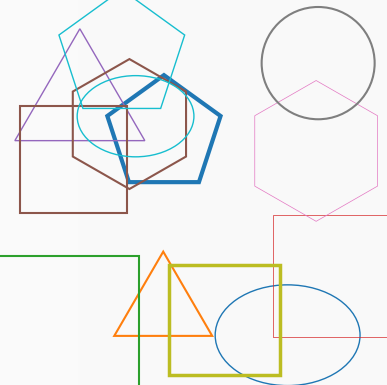[{"shape": "oval", "thickness": 1, "radius": 0.93, "center": [0.742, 0.129]}, {"shape": "pentagon", "thickness": 3, "radius": 0.77, "center": [0.423, 0.651]}, {"shape": "triangle", "thickness": 1.5, "radius": 0.73, "center": [0.421, 0.201]}, {"shape": "square", "thickness": 1.5, "radius": 0.93, "center": [0.173, 0.15]}, {"shape": "square", "thickness": 0.5, "radius": 0.79, "center": [0.864, 0.283]}, {"shape": "triangle", "thickness": 1, "radius": 0.97, "center": [0.206, 0.732]}, {"shape": "square", "thickness": 1.5, "radius": 0.69, "center": [0.191, 0.586]}, {"shape": "hexagon", "thickness": 1.5, "radius": 0.84, "center": [0.334, 0.678]}, {"shape": "hexagon", "thickness": 0.5, "radius": 0.91, "center": [0.816, 0.608]}, {"shape": "circle", "thickness": 1.5, "radius": 0.73, "center": [0.821, 0.836]}, {"shape": "square", "thickness": 2.5, "radius": 0.72, "center": [0.58, 0.169]}, {"shape": "oval", "thickness": 1, "radius": 0.75, "center": [0.35, 0.698]}, {"shape": "pentagon", "thickness": 1, "radius": 0.85, "center": [0.314, 0.856]}]